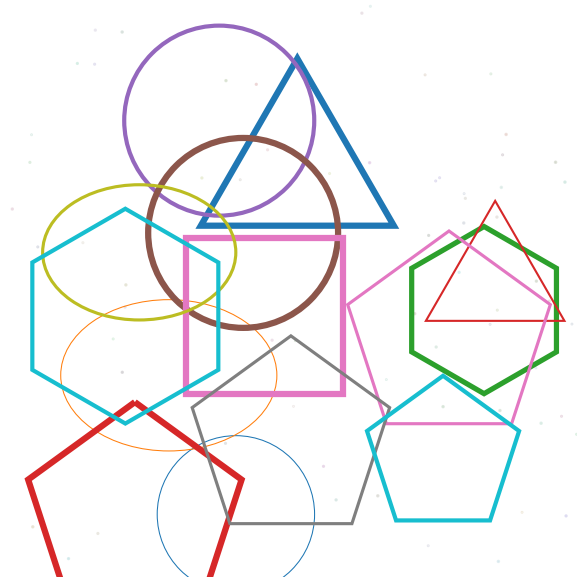[{"shape": "circle", "thickness": 0.5, "radius": 0.68, "center": [0.408, 0.108]}, {"shape": "triangle", "thickness": 3, "radius": 0.96, "center": [0.515, 0.705]}, {"shape": "oval", "thickness": 0.5, "radius": 0.94, "center": [0.292, 0.349]}, {"shape": "hexagon", "thickness": 2.5, "radius": 0.72, "center": [0.838, 0.462]}, {"shape": "triangle", "thickness": 1, "radius": 0.69, "center": [0.857, 0.513]}, {"shape": "pentagon", "thickness": 3, "radius": 0.97, "center": [0.234, 0.109]}, {"shape": "circle", "thickness": 2, "radius": 0.82, "center": [0.38, 0.79]}, {"shape": "circle", "thickness": 3, "radius": 0.82, "center": [0.421, 0.596]}, {"shape": "square", "thickness": 3, "radius": 0.68, "center": [0.458, 0.452]}, {"shape": "pentagon", "thickness": 1.5, "radius": 0.92, "center": [0.777, 0.415]}, {"shape": "pentagon", "thickness": 1.5, "radius": 0.9, "center": [0.504, 0.238]}, {"shape": "oval", "thickness": 1.5, "radius": 0.84, "center": [0.241, 0.562]}, {"shape": "pentagon", "thickness": 2, "radius": 0.69, "center": [0.767, 0.21]}, {"shape": "hexagon", "thickness": 2, "radius": 0.93, "center": [0.217, 0.452]}]